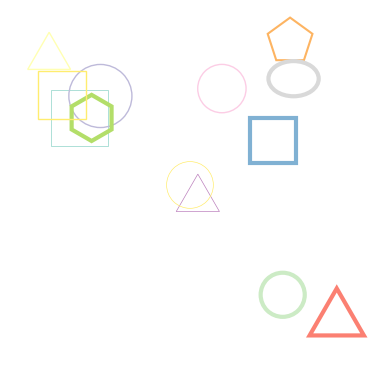[{"shape": "square", "thickness": 0.5, "radius": 0.37, "center": [0.206, 0.694]}, {"shape": "triangle", "thickness": 1, "radius": 0.32, "center": [0.128, 0.852]}, {"shape": "circle", "thickness": 1, "radius": 0.41, "center": [0.261, 0.751]}, {"shape": "triangle", "thickness": 3, "radius": 0.41, "center": [0.875, 0.169]}, {"shape": "square", "thickness": 3, "radius": 0.3, "center": [0.708, 0.635]}, {"shape": "pentagon", "thickness": 1.5, "radius": 0.31, "center": [0.753, 0.893]}, {"shape": "hexagon", "thickness": 3, "radius": 0.3, "center": [0.238, 0.694]}, {"shape": "circle", "thickness": 1, "radius": 0.31, "center": [0.576, 0.77]}, {"shape": "oval", "thickness": 3, "radius": 0.33, "center": [0.763, 0.796]}, {"shape": "triangle", "thickness": 0.5, "radius": 0.32, "center": [0.514, 0.483]}, {"shape": "circle", "thickness": 3, "radius": 0.29, "center": [0.734, 0.234]}, {"shape": "square", "thickness": 1, "radius": 0.31, "center": [0.161, 0.753]}, {"shape": "circle", "thickness": 0.5, "radius": 0.3, "center": [0.493, 0.52]}]